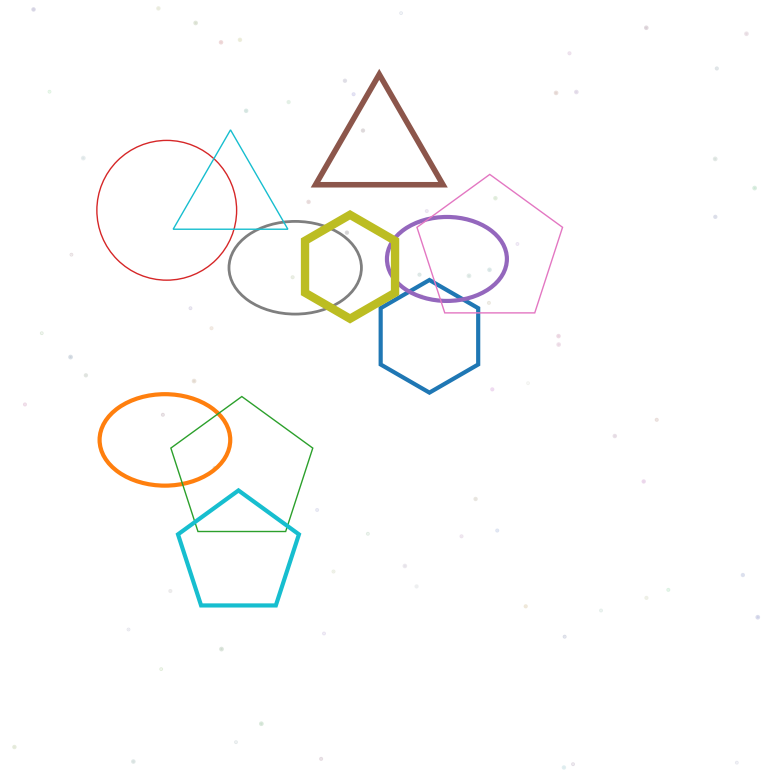[{"shape": "hexagon", "thickness": 1.5, "radius": 0.37, "center": [0.558, 0.563]}, {"shape": "oval", "thickness": 1.5, "radius": 0.42, "center": [0.214, 0.429]}, {"shape": "pentagon", "thickness": 0.5, "radius": 0.48, "center": [0.314, 0.388]}, {"shape": "circle", "thickness": 0.5, "radius": 0.45, "center": [0.217, 0.727]}, {"shape": "oval", "thickness": 1.5, "radius": 0.39, "center": [0.58, 0.664]}, {"shape": "triangle", "thickness": 2, "radius": 0.48, "center": [0.493, 0.808]}, {"shape": "pentagon", "thickness": 0.5, "radius": 0.5, "center": [0.636, 0.674]}, {"shape": "oval", "thickness": 1, "radius": 0.43, "center": [0.383, 0.652]}, {"shape": "hexagon", "thickness": 3, "radius": 0.34, "center": [0.455, 0.654]}, {"shape": "pentagon", "thickness": 1.5, "radius": 0.41, "center": [0.31, 0.281]}, {"shape": "triangle", "thickness": 0.5, "radius": 0.43, "center": [0.299, 0.745]}]